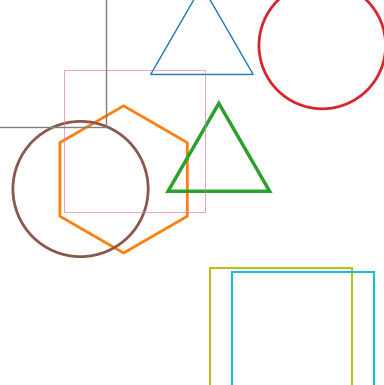[{"shape": "triangle", "thickness": 1, "radius": 0.77, "center": [0.524, 0.883]}, {"shape": "hexagon", "thickness": 2, "radius": 0.96, "center": [0.321, 0.534]}, {"shape": "triangle", "thickness": 2.5, "radius": 0.76, "center": [0.568, 0.579]}, {"shape": "circle", "thickness": 2, "radius": 0.82, "center": [0.837, 0.882]}, {"shape": "circle", "thickness": 2, "radius": 0.88, "center": [0.209, 0.509]}, {"shape": "square", "thickness": 0.5, "radius": 0.92, "center": [0.35, 0.634]}, {"shape": "square", "thickness": 1, "radius": 0.88, "center": [0.1, 0.845]}, {"shape": "square", "thickness": 1.5, "radius": 0.92, "center": [0.73, 0.12]}, {"shape": "square", "thickness": 1.5, "radius": 0.92, "center": [0.786, 0.11]}]